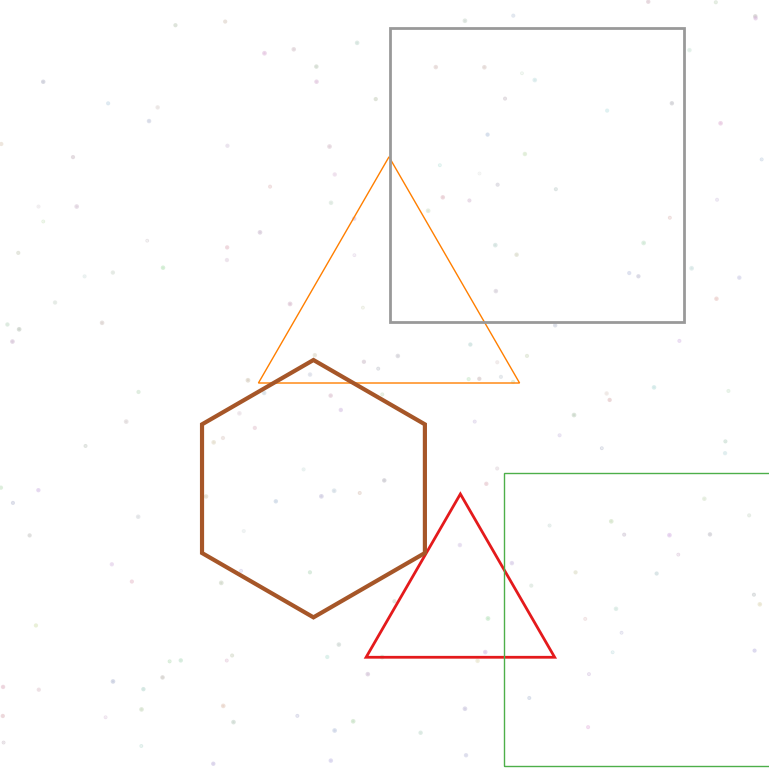[{"shape": "triangle", "thickness": 1, "radius": 0.71, "center": [0.598, 0.217]}, {"shape": "square", "thickness": 0.5, "radius": 0.95, "center": [0.844, 0.196]}, {"shape": "triangle", "thickness": 0.5, "radius": 0.98, "center": [0.505, 0.6]}, {"shape": "hexagon", "thickness": 1.5, "radius": 0.84, "center": [0.407, 0.365]}, {"shape": "square", "thickness": 1, "radius": 0.96, "center": [0.697, 0.773]}]